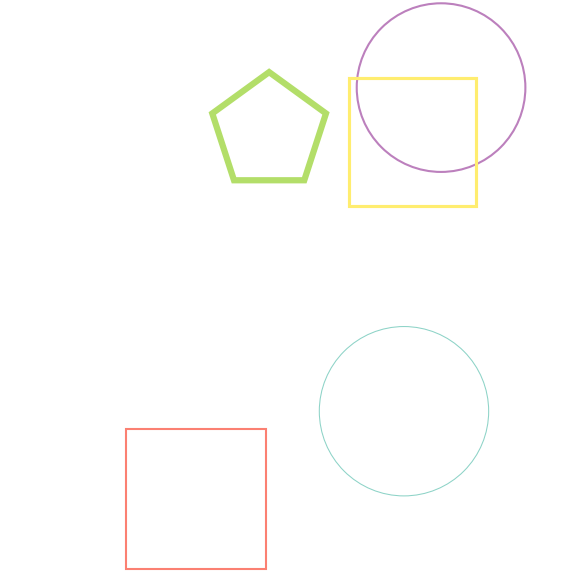[{"shape": "circle", "thickness": 0.5, "radius": 0.73, "center": [0.7, 0.287]}, {"shape": "square", "thickness": 1, "radius": 0.61, "center": [0.339, 0.135]}, {"shape": "pentagon", "thickness": 3, "radius": 0.52, "center": [0.466, 0.771]}, {"shape": "circle", "thickness": 1, "radius": 0.73, "center": [0.764, 0.847]}, {"shape": "square", "thickness": 1.5, "radius": 0.55, "center": [0.715, 0.754]}]